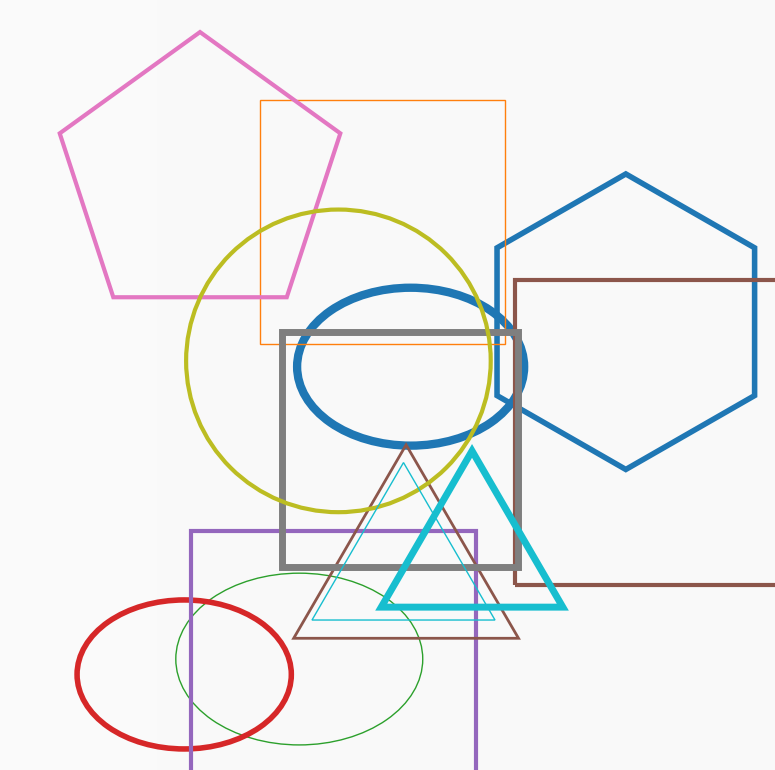[{"shape": "oval", "thickness": 3, "radius": 0.73, "center": [0.53, 0.524]}, {"shape": "hexagon", "thickness": 2, "radius": 0.96, "center": [0.808, 0.582]}, {"shape": "square", "thickness": 0.5, "radius": 0.79, "center": [0.494, 0.712]}, {"shape": "oval", "thickness": 0.5, "radius": 0.8, "center": [0.386, 0.144]}, {"shape": "oval", "thickness": 2, "radius": 0.69, "center": [0.238, 0.124]}, {"shape": "square", "thickness": 1.5, "radius": 0.92, "center": [0.43, 0.126]}, {"shape": "square", "thickness": 1.5, "radius": 0.99, "center": [0.863, 0.438]}, {"shape": "triangle", "thickness": 1, "radius": 0.84, "center": [0.524, 0.255]}, {"shape": "pentagon", "thickness": 1.5, "radius": 0.95, "center": [0.258, 0.768]}, {"shape": "square", "thickness": 2.5, "radius": 0.76, "center": [0.516, 0.416]}, {"shape": "circle", "thickness": 1.5, "radius": 0.98, "center": [0.437, 0.531]}, {"shape": "triangle", "thickness": 2.5, "radius": 0.68, "center": [0.609, 0.279]}, {"shape": "triangle", "thickness": 0.5, "radius": 0.68, "center": [0.521, 0.263]}]